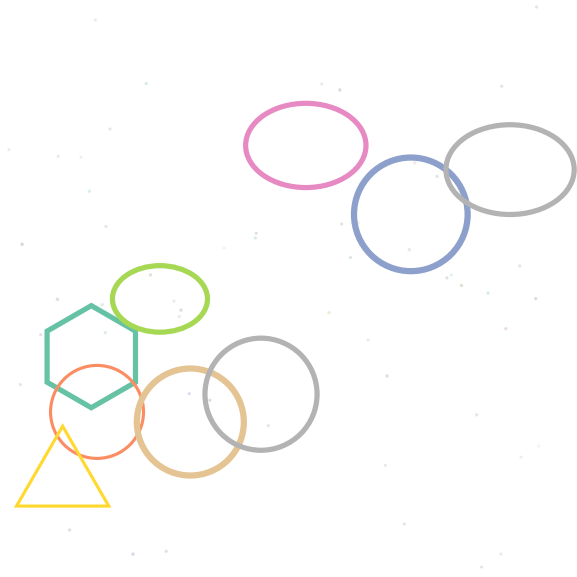[{"shape": "hexagon", "thickness": 2.5, "radius": 0.44, "center": [0.158, 0.382]}, {"shape": "circle", "thickness": 1.5, "radius": 0.4, "center": [0.168, 0.286]}, {"shape": "circle", "thickness": 3, "radius": 0.49, "center": [0.711, 0.628]}, {"shape": "oval", "thickness": 2.5, "radius": 0.52, "center": [0.53, 0.747]}, {"shape": "oval", "thickness": 2.5, "radius": 0.41, "center": [0.277, 0.482]}, {"shape": "triangle", "thickness": 1.5, "radius": 0.46, "center": [0.108, 0.169]}, {"shape": "circle", "thickness": 3, "radius": 0.46, "center": [0.33, 0.268]}, {"shape": "oval", "thickness": 2.5, "radius": 0.56, "center": [0.883, 0.705]}, {"shape": "circle", "thickness": 2.5, "radius": 0.49, "center": [0.452, 0.317]}]